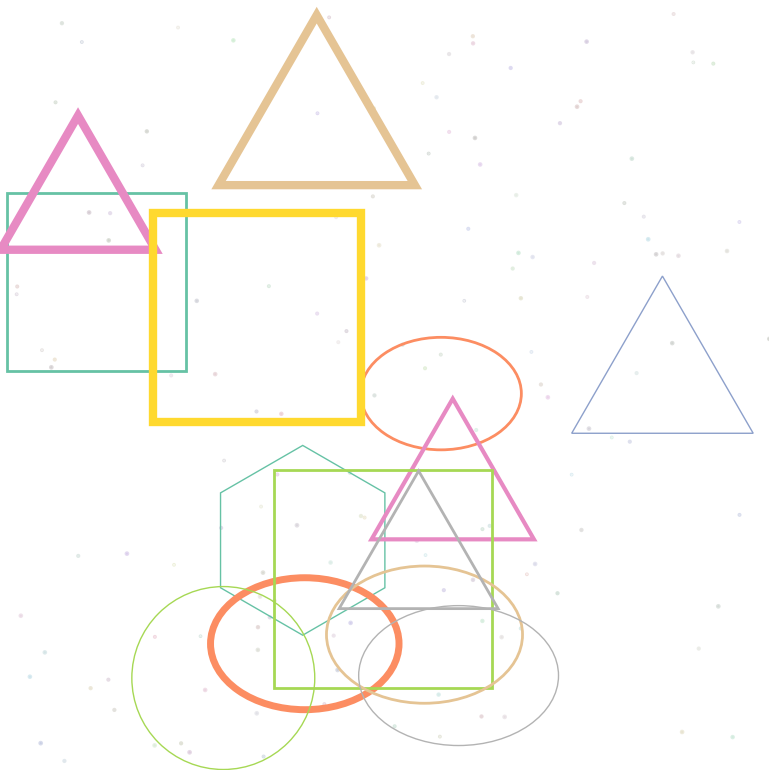[{"shape": "square", "thickness": 1, "radius": 0.58, "center": [0.125, 0.634]}, {"shape": "hexagon", "thickness": 0.5, "radius": 0.62, "center": [0.393, 0.298]}, {"shape": "oval", "thickness": 2.5, "radius": 0.61, "center": [0.396, 0.164]}, {"shape": "oval", "thickness": 1, "radius": 0.52, "center": [0.573, 0.489]}, {"shape": "triangle", "thickness": 0.5, "radius": 0.68, "center": [0.86, 0.505]}, {"shape": "triangle", "thickness": 1.5, "radius": 0.61, "center": [0.588, 0.36]}, {"shape": "triangle", "thickness": 3, "radius": 0.58, "center": [0.101, 0.734]}, {"shape": "square", "thickness": 1, "radius": 0.71, "center": [0.497, 0.248]}, {"shape": "circle", "thickness": 0.5, "radius": 0.59, "center": [0.29, 0.119]}, {"shape": "square", "thickness": 3, "radius": 0.68, "center": [0.334, 0.587]}, {"shape": "triangle", "thickness": 3, "radius": 0.74, "center": [0.411, 0.833]}, {"shape": "oval", "thickness": 1, "radius": 0.64, "center": [0.551, 0.176]}, {"shape": "oval", "thickness": 0.5, "radius": 0.65, "center": [0.596, 0.123]}, {"shape": "triangle", "thickness": 1, "radius": 0.6, "center": [0.544, 0.269]}]